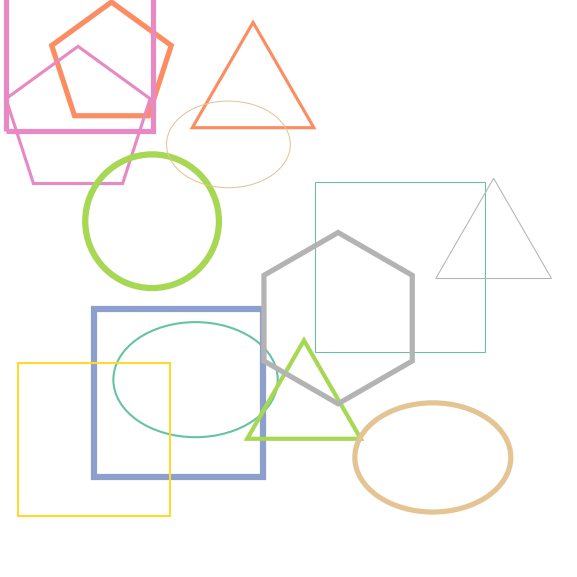[{"shape": "square", "thickness": 0.5, "radius": 0.74, "center": [0.692, 0.536]}, {"shape": "oval", "thickness": 1, "radius": 0.71, "center": [0.339, 0.342]}, {"shape": "triangle", "thickness": 1.5, "radius": 0.61, "center": [0.438, 0.839]}, {"shape": "pentagon", "thickness": 2.5, "radius": 0.54, "center": [0.193, 0.887]}, {"shape": "square", "thickness": 3, "radius": 0.73, "center": [0.31, 0.319]}, {"shape": "pentagon", "thickness": 1.5, "radius": 0.66, "center": [0.135, 0.788]}, {"shape": "square", "thickness": 2.5, "radius": 0.63, "center": [0.138, 0.899]}, {"shape": "circle", "thickness": 3, "radius": 0.58, "center": [0.263, 0.616]}, {"shape": "triangle", "thickness": 2, "radius": 0.57, "center": [0.526, 0.296]}, {"shape": "square", "thickness": 1, "radius": 0.66, "center": [0.163, 0.238]}, {"shape": "oval", "thickness": 2.5, "radius": 0.68, "center": [0.749, 0.207]}, {"shape": "oval", "thickness": 0.5, "radius": 0.54, "center": [0.396, 0.749]}, {"shape": "triangle", "thickness": 0.5, "radius": 0.58, "center": [0.855, 0.575]}, {"shape": "hexagon", "thickness": 2.5, "radius": 0.74, "center": [0.585, 0.448]}]